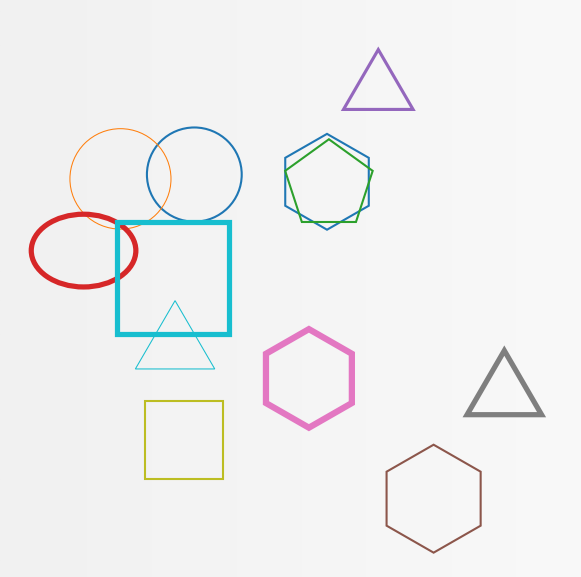[{"shape": "hexagon", "thickness": 1, "radius": 0.41, "center": [0.563, 0.684]}, {"shape": "circle", "thickness": 1, "radius": 0.41, "center": [0.334, 0.697]}, {"shape": "circle", "thickness": 0.5, "radius": 0.43, "center": [0.207, 0.689]}, {"shape": "pentagon", "thickness": 1, "radius": 0.4, "center": [0.566, 0.679]}, {"shape": "oval", "thickness": 2.5, "radius": 0.45, "center": [0.144, 0.565]}, {"shape": "triangle", "thickness": 1.5, "radius": 0.35, "center": [0.651, 0.844]}, {"shape": "hexagon", "thickness": 1, "radius": 0.47, "center": [0.746, 0.136]}, {"shape": "hexagon", "thickness": 3, "radius": 0.43, "center": [0.531, 0.344]}, {"shape": "triangle", "thickness": 2.5, "radius": 0.37, "center": [0.868, 0.318]}, {"shape": "square", "thickness": 1, "radius": 0.33, "center": [0.317, 0.237]}, {"shape": "triangle", "thickness": 0.5, "radius": 0.39, "center": [0.301, 0.4]}, {"shape": "square", "thickness": 2.5, "radius": 0.48, "center": [0.298, 0.518]}]